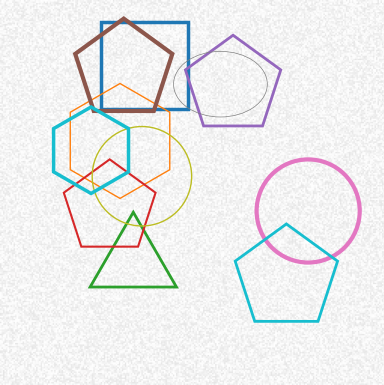[{"shape": "square", "thickness": 2.5, "radius": 0.56, "center": [0.375, 0.829]}, {"shape": "hexagon", "thickness": 1, "radius": 0.75, "center": [0.312, 0.634]}, {"shape": "triangle", "thickness": 2, "radius": 0.65, "center": [0.346, 0.319]}, {"shape": "pentagon", "thickness": 1.5, "radius": 0.63, "center": [0.285, 0.461]}, {"shape": "pentagon", "thickness": 2, "radius": 0.65, "center": [0.605, 0.778]}, {"shape": "pentagon", "thickness": 3, "radius": 0.66, "center": [0.321, 0.819]}, {"shape": "circle", "thickness": 3, "radius": 0.67, "center": [0.8, 0.452]}, {"shape": "oval", "thickness": 0.5, "radius": 0.61, "center": [0.573, 0.781]}, {"shape": "circle", "thickness": 1, "radius": 0.65, "center": [0.369, 0.542]}, {"shape": "hexagon", "thickness": 2.5, "radius": 0.56, "center": [0.237, 0.61]}, {"shape": "pentagon", "thickness": 2, "radius": 0.7, "center": [0.744, 0.278]}]